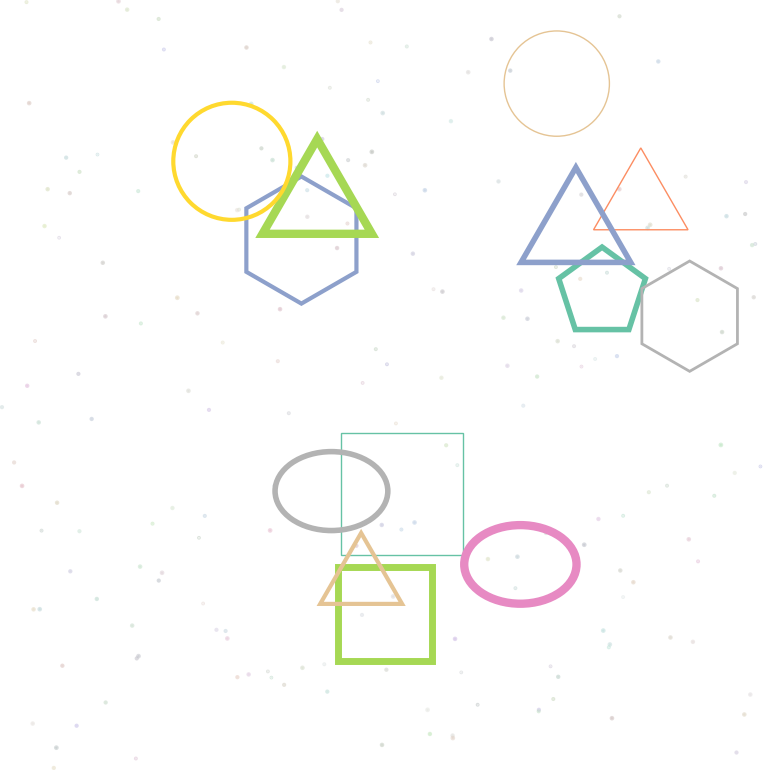[{"shape": "pentagon", "thickness": 2, "radius": 0.3, "center": [0.782, 0.62]}, {"shape": "square", "thickness": 0.5, "radius": 0.4, "center": [0.522, 0.358]}, {"shape": "triangle", "thickness": 0.5, "radius": 0.35, "center": [0.832, 0.737]}, {"shape": "triangle", "thickness": 2, "radius": 0.41, "center": [0.748, 0.7]}, {"shape": "hexagon", "thickness": 1.5, "radius": 0.41, "center": [0.391, 0.688]}, {"shape": "oval", "thickness": 3, "radius": 0.36, "center": [0.676, 0.267]}, {"shape": "triangle", "thickness": 3, "radius": 0.41, "center": [0.412, 0.737]}, {"shape": "square", "thickness": 2.5, "radius": 0.3, "center": [0.5, 0.203]}, {"shape": "circle", "thickness": 1.5, "radius": 0.38, "center": [0.301, 0.791]}, {"shape": "triangle", "thickness": 1.5, "radius": 0.31, "center": [0.469, 0.246]}, {"shape": "circle", "thickness": 0.5, "radius": 0.34, "center": [0.723, 0.891]}, {"shape": "oval", "thickness": 2, "radius": 0.37, "center": [0.43, 0.362]}, {"shape": "hexagon", "thickness": 1, "radius": 0.36, "center": [0.896, 0.589]}]